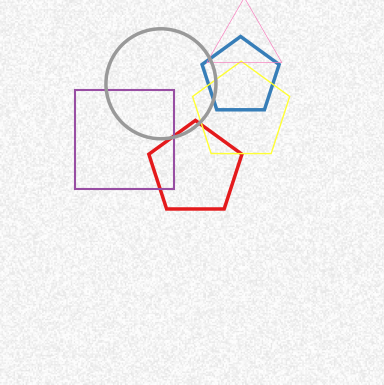[{"shape": "pentagon", "thickness": 2.5, "radius": 0.64, "center": [0.507, 0.56]}, {"shape": "pentagon", "thickness": 2.5, "radius": 0.53, "center": [0.625, 0.8]}, {"shape": "square", "thickness": 1.5, "radius": 0.64, "center": [0.324, 0.639]}, {"shape": "pentagon", "thickness": 1, "radius": 0.66, "center": [0.626, 0.708]}, {"shape": "triangle", "thickness": 0.5, "radius": 0.56, "center": [0.635, 0.894]}, {"shape": "circle", "thickness": 2.5, "radius": 0.71, "center": [0.418, 0.782]}]